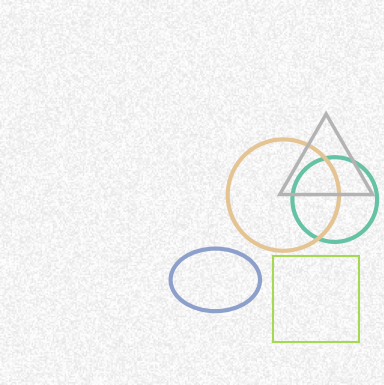[{"shape": "circle", "thickness": 3, "radius": 0.55, "center": [0.87, 0.482]}, {"shape": "oval", "thickness": 3, "radius": 0.58, "center": [0.559, 0.273]}, {"shape": "square", "thickness": 1.5, "radius": 0.56, "center": [0.822, 0.224]}, {"shape": "circle", "thickness": 3, "radius": 0.72, "center": [0.736, 0.493]}, {"shape": "triangle", "thickness": 2.5, "radius": 0.7, "center": [0.847, 0.564]}]